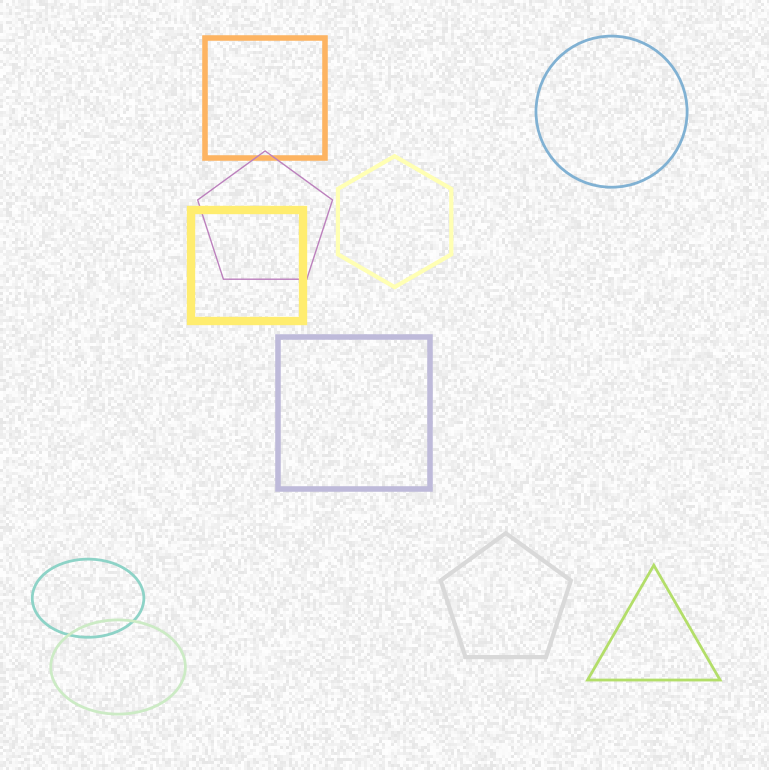[{"shape": "oval", "thickness": 1, "radius": 0.36, "center": [0.114, 0.223]}, {"shape": "hexagon", "thickness": 1.5, "radius": 0.43, "center": [0.512, 0.712]}, {"shape": "square", "thickness": 2, "radius": 0.49, "center": [0.46, 0.464]}, {"shape": "circle", "thickness": 1, "radius": 0.49, "center": [0.794, 0.855]}, {"shape": "square", "thickness": 2, "radius": 0.39, "center": [0.344, 0.873]}, {"shape": "triangle", "thickness": 1, "radius": 0.5, "center": [0.849, 0.167]}, {"shape": "pentagon", "thickness": 1.5, "radius": 0.44, "center": [0.657, 0.219]}, {"shape": "pentagon", "thickness": 0.5, "radius": 0.46, "center": [0.344, 0.712]}, {"shape": "oval", "thickness": 1, "radius": 0.44, "center": [0.153, 0.134]}, {"shape": "square", "thickness": 3, "radius": 0.36, "center": [0.321, 0.655]}]